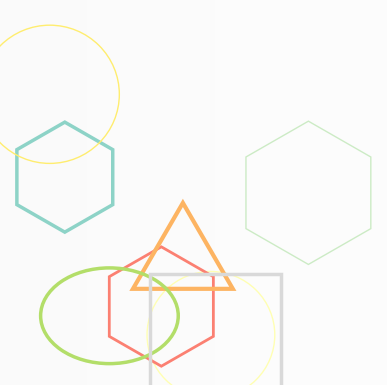[{"shape": "hexagon", "thickness": 2.5, "radius": 0.71, "center": [0.167, 0.54]}, {"shape": "circle", "thickness": 1, "radius": 0.82, "center": [0.544, 0.13]}, {"shape": "hexagon", "thickness": 2, "radius": 0.78, "center": [0.416, 0.204]}, {"shape": "triangle", "thickness": 3, "radius": 0.74, "center": [0.472, 0.324]}, {"shape": "oval", "thickness": 2.5, "radius": 0.89, "center": [0.282, 0.18]}, {"shape": "square", "thickness": 2.5, "radius": 0.84, "center": [0.556, 0.119]}, {"shape": "hexagon", "thickness": 1, "radius": 0.93, "center": [0.796, 0.499]}, {"shape": "circle", "thickness": 1, "radius": 0.9, "center": [0.128, 0.755]}]